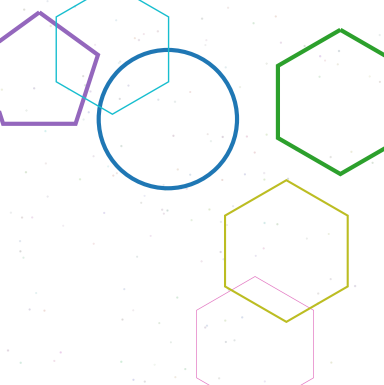[{"shape": "circle", "thickness": 3, "radius": 0.9, "center": [0.436, 0.691]}, {"shape": "hexagon", "thickness": 3, "radius": 0.94, "center": [0.884, 0.735]}, {"shape": "pentagon", "thickness": 3, "radius": 0.8, "center": [0.102, 0.808]}, {"shape": "hexagon", "thickness": 0.5, "radius": 0.88, "center": [0.663, 0.106]}, {"shape": "hexagon", "thickness": 1.5, "radius": 0.92, "center": [0.744, 0.348]}, {"shape": "hexagon", "thickness": 1, "radius": 0.84, "center": [0.292, 0.872]}]